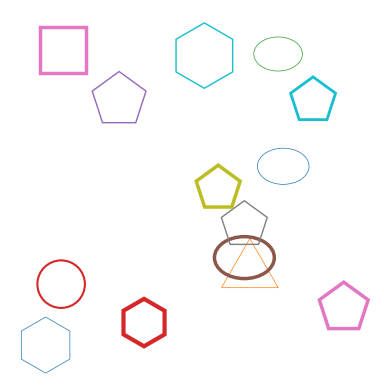[{"shape": "hexagon", "thickness": 0.5, "radius": 0.36, "center": [0.118, 0.104]}, {"shape": "oval", "thickness": 0.5, "radius": 0.34, "center": [0.736, 0.568]}, {"shape": "triangle", "thickness": 0.5, "radius": 0.43, "center": [0.649, 0.295]}, {"shape": "oval", "thickness": 0.5, "radius": 0.32, "center": [0.722, 0.86]}, {"shape": "hexagon", "thickness": 3, "radius": 0.31, "center": [0.374, 0.162]}, {"shape": "circle", "thickness": 1.5, "radius": 0.31, "center": [0.159, 0.262]}, {"shape": "pentagon", "thickness": 1, "radius": 0.37, "center": [0.309, 0.741]}, {"shape": "oval", "thickness": 2.5, "radius": 0.39, "center": [0.635, 0.331]}, {"shape": "pentagon", "thickness": 2.5, "radius": 0.33, "center": [0.893, 0.2]}, {"shape": "square", "thickness": 2.5, "radius": 0.3, "center": [0.164, 0.87]}, {"shape": "pentagon", "thickness": 1, "radius": 0.31, "center": [0.635, 0.416]}, {"shape": "pentagon", "thickness": 2.5, "radius": 0.3, "center": [0.567, 0.511]}, {"shape": "pentagon", "thickness": 2, "radius": 0.31, "center": [0.813, 0.739]}, {"shape": "hexagon", "thickness": 1, "radius": 0.42, "center": [0.531, 0.856]}]